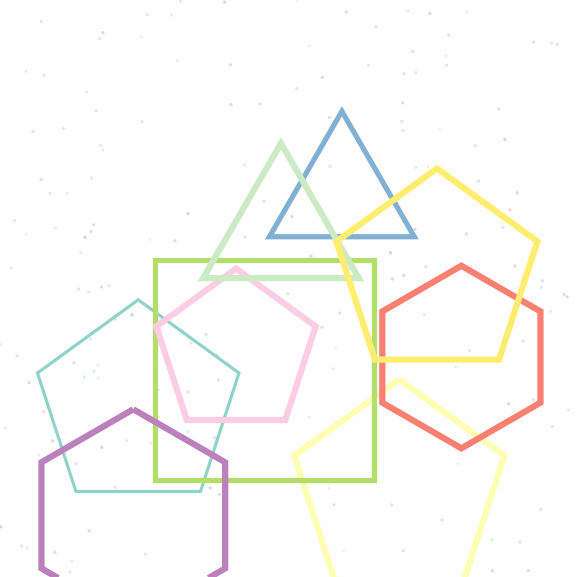[{"shape": "pentagon", "thickness": 1.5, "radius": 0.92, "center": [0.239, 0.297]}, {"shape": "pentagon", "thickness": 3, "radius": 0.96, "center": [0.691, 0.151]}, {"shape": "hexagon", "thickness": 3, "radius": 0.79, "center": [0.799, 0.381]}, {"shape": "triangle", "thickness": 2.5, "radius": 0.72, "center": [0.592, 0.662]}, {"shape": "square", "thickness": 2.5, "radius": 0.95, "center": [0.458, 0.359]}, {"shape": "pentagon", "thickness": 3, "radius": 0.72, "center": [0.409, 0.389]}, {"shape": "hexagon", "thickness": 3, "radius": 0.92, "center": [0.231, 0.107]}, {"shape": "triangle", "thickness": 3, "radius": 0.78, "center": [0.486, 0.595]}, {"shape": "pentagon", "thickness": 3, "radius": 0.91, "center": [0.757, 0.524]}]